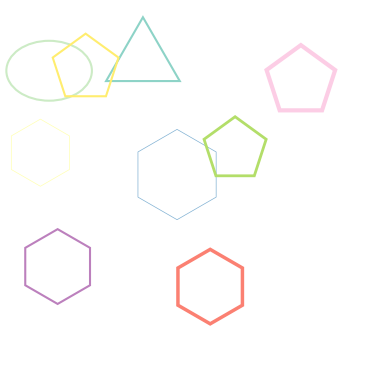[{"shape": "triangle", "thickness": 1.5, "radius": 0.55, "center": [0.371, 0.845]}, {"shape": "hexagon", "thickness": 0.5, "radius": 0.44, "center": [0.105, 0.603]}, {"shape": "hexagon", "thickness": 2.5, "radius": 0.48, "center": [0.546, 0.256]}, {"shape": "hexagon", "thickness": 0.5, "radius": 0.59, "center": [0.46, 0.547]}, {"shape": "pentagon", "thickness": 2, "radius": 0.42, "center": [0.611, 0.612]}, {"shape": "pentagon", "thickness": 3, "radius": 0.47, "center": [0.781, 0.789]}, {"shape": "hexagon", "thickness": 1.5, "radius": 0.49, "center": [0.15, 0.308]}, {"shape": "oval", "thickness": 1.5, "radius": 0.56, "center": [0.128, 0.816]}, {"shape": "pentagon", "thickness": 1.5, "radius": 0.45, "center": [0.222, 0.823]}]